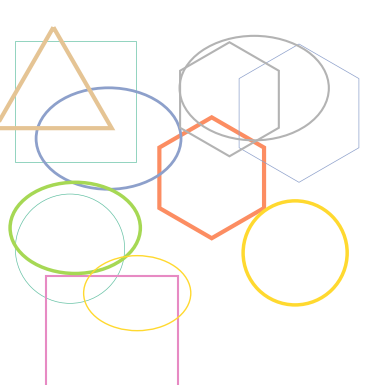[{"shape": "square", "thickness": 0.5, "radius": 0.78, "center": [0.196, 0.737]}, {"shape": "circle", "thickness": 0.5, "radius": 0.71, "center": [0.182, 0.354]}, {"shape": "hexagon", "thickness": 3, "radius": 0.78, "center": [0.55, 0.538]}, {"shape": "oval", "thickness": 2, "radius": 0.94, "center": [0.282, 0.64]}, {"shape": "hexagon", "thickness": 0.5, "radius": 0.9, "center": [0.777, 0.706]}, {"shape": "square", "thickness": 1.5, "radius": 0.86, "center": [0.291, 0.112]}, {"shape": "oval", "thickness": 2.5, "radius": 0.85, "center": [0.195, 0.408]}, {"shape": "oval", "thickness": 1, "radius": 0.7, "center": [0.356, 0.239]}, {"shape": "circle", "thickness": 2.5, "radius": 0.68, "center": [0.767, 0.343]}, {"shape": "triangle", "thickness": 3, "radius": 0.87, "center": [0.139, 0.754]}, {"shape": "oval", "thickness": 1.5, "radius": 0.97, "center": [0.66, 0.771]}, {"shape": "hexagon", "thickness": 1.5, "radius": 0.74, "center": [0.596, 0.742]}]